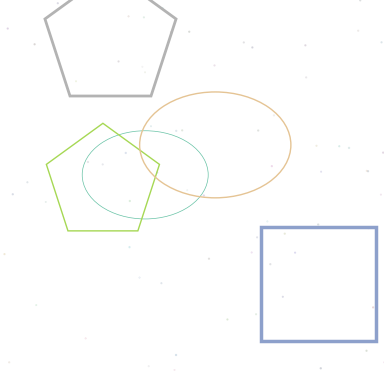[{"shape": "oval", "thickness": 0.5, "radius": 0.82, "center": [0.377, 0.546]}, {"shape": "square", "thickness": 2.5, "radius": 0.74, "center": [0.827, 0.263]}, {"shape": "pentagon", "thickness": 1, "radius": 0.77, "center": [0.267, 0.525]}, {"shape": "oval", "thickness": 1, "radius": 0.98, "center": [0.559, 0.624]}, {"shape": "pentagon", "thickness": 2, "radius": 0.9, "center": [0.287, 0.895]}]